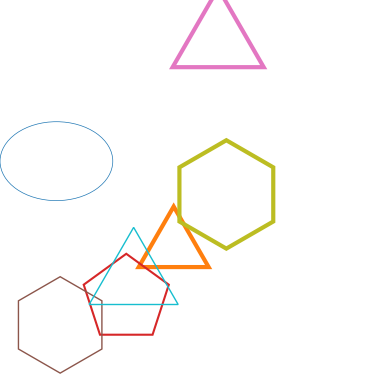[{"shape": "oval", "thickness": 0.5, "radius": 0.73, "center": [0.146, 0.581]}, {"shape": "triangle", "thickness": 3, "radius": 0.52, "center": [0.451, 0.359]}, {"shape": "pentagon", "thickness": 1.5, "radius": 0.58, "center": [0.328, 0.225]}, {"shape": "hexagon", "thickness": 1, "radius": 0.63, "center": [0.156, 0.156]}, {"shape": "triangle", "thickness": 3, "radius": 0.68, "center": [0.567, 0.894]}, {"shape": "hexagon", "thickness": 3, "radius": 0.7, "center": [0.588, 0.495]}, {"shape": "triangle", "thickness": 1, "radius": 0.67, "center": [0.347, 0.276]}]